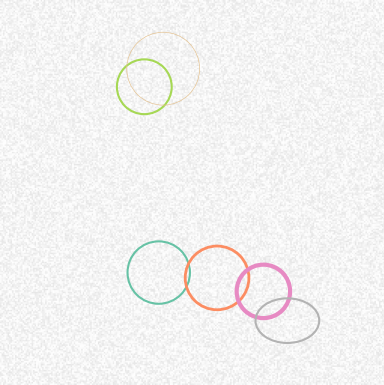[{"shape": "circle", "thickness": 1.5, "radius": 0.41, "center": [0.412, 0.292]}, {"shape": "circle", "thickness": 2, "radius": 0.41, "center": [0.564, 0.278]}, {"shape": "circle", "thickness": 3, "radius": 0.35, "center": [0.684, 0.243]}, {"shape": "circle", "thickness": 1.5, "radius": 0.36, "center": [0.375, 0.775]}, {"shape": "circle", "thickness": 0.5, "radius": 0.47, "center": [0.424, 0.822]}, {"shape": "oval", "thickness": 1.5, "radius": 0.41, "center": [0.746, 0.167]}]